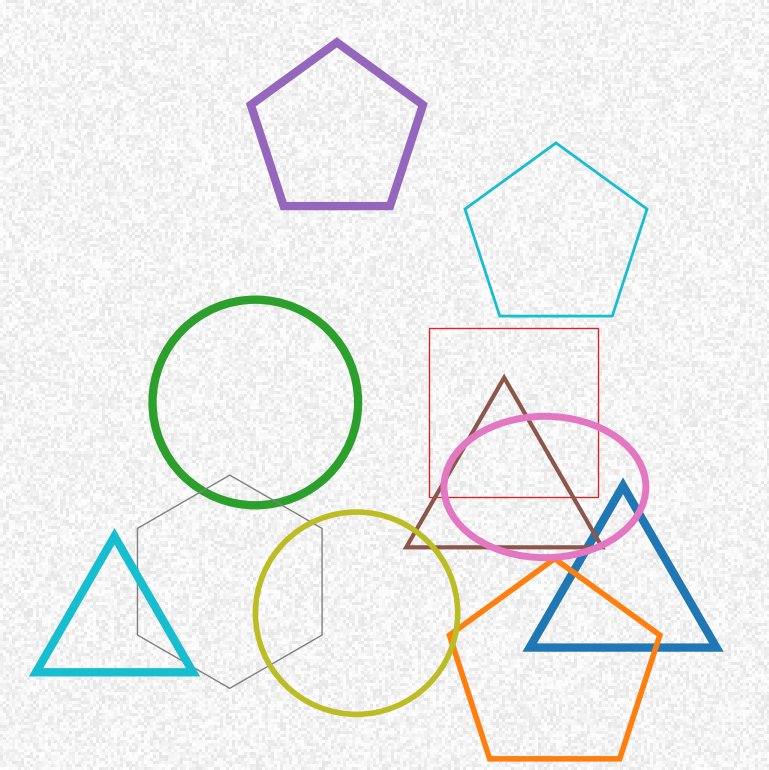[{"shape": "triangle", "thickness": 3, "radius": 0.7, "center": [0.809, 0.229]}, {"shape": "pentagon", "thickness": 2, "radius": 0.72, "center": [0.72, 0.131]}, {"shape": "circle", "thickness": 3, "radius": 0.67, "center": [0.332, 0.477]}, {"shape": "square", "thickness": 0.5, "radius": 0.55, "center": [0.666, 0.465]}, {"shape": "pentagon", "thickness": 3, "radius": 0.59, "center": [0.437, 0.827]}, {"shape": "triangle", "thickness": 1.5, "radius": 0.73, "center": [0.655, 0.363]}, {"shape": "oval", "thickness": 2.5, "radius": 0.66, "center": [0.708, 0.368]}, {"shape": "hexagon", "thickness": 0.5, "radius": 0.69, "center": [0.298, 0.245]}, {"shape": "circle", "thickness": 2, "radius": 0.66, "center": [0.463, 0.204]}, {"shape": "pentagon", "thickness": 1, "radius": 0.62, "center": [0.722, 0.69]}, {"shape": "triangle", "thickness": 3, "radius": 0.59, "center": [0.149, 0.186]}]